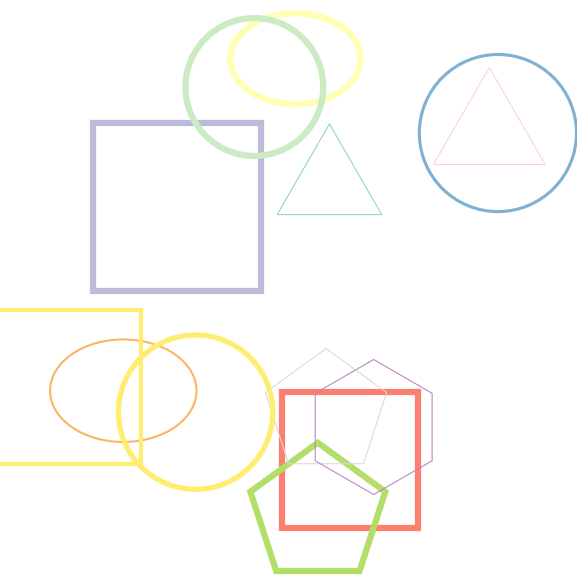[{"shape": "triangle", "thickness": 0.5, "radius": 0.52, "center": [0.57, 0.68]}, {"shape": "oval", "thickness": 3, "radius": 0.56, "center": [0.511, 0.897]}, {"shape": "square", "thickness": 3, "radius": 0.73, "center": [0.307, 0.64]}, {"shape": "square", "thickness": 3, "radius": 0.59, "center": [0.607, 0.203]}, {"shape": "circle", "thickness": 1.5, "radius": 0.68, "center": [0.862, 0.769]}, {"shape": "oval", "thickness": 1, "radius": 0.63, "center": [0.214, 0.323]}, {"shape": "pentagon", "thickness": 3, "radius": 0.61, "center": [0.55, 0.11]}, {"shape": "triangle", "thickness": 0.5, "radius": 0.56, "center": [0.847, 0.77]}, {"shape": "pentagon", "thickness": 0.5, "radius": 0.55, "center": [0.565, 0.285]}, {"shape": "hexagon", "thickness": 0.5, "radius": 0.58, "center": [0.647, 0.26]}, {"shape": "circle", "thickness": 3, "radius": 0.6, "center": [0.44, 0.848]}, {"shape": "circle", "thickness": 2.5, "radius": 0.67, "center": [0.339, 0.285]}, {"shape": "square", "thickness": 2, "radius": 0.67, "center": [0.11, 0.329]}]